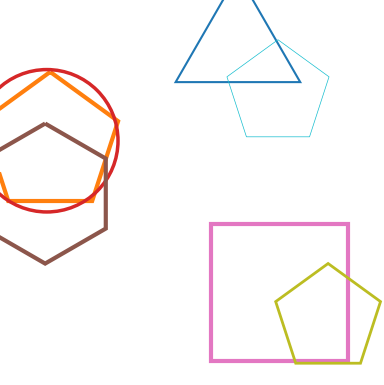[{"shape": "triangle", "thickness": 1.5, "radius": 0.93, "center": [0.618, 0.88]}, {"shape": "pentagon", "thickness": 3, "radius": 0.93, "center": [0.13, 0.628]}, {"shape": "circle", "thickness": 2.5, "radius": 0.92, "center": [0.122, 0.634]}, {"shape": "hexagon", "thickness": 3, "radius": 0.91, "center": [0.117, 0.497]}, {"shape": "square", "thickness": 3, "radius": 0.89, "center": [0.725, 0.24]}, {"shape": "pentagon", "thickness": 2, "radius": 0.72, "center": [0.852, 0.172]}, {"shape": "pentagon", "thickness": 0.5, "radius": 0.7, "center": [0.722, 0.757]}]